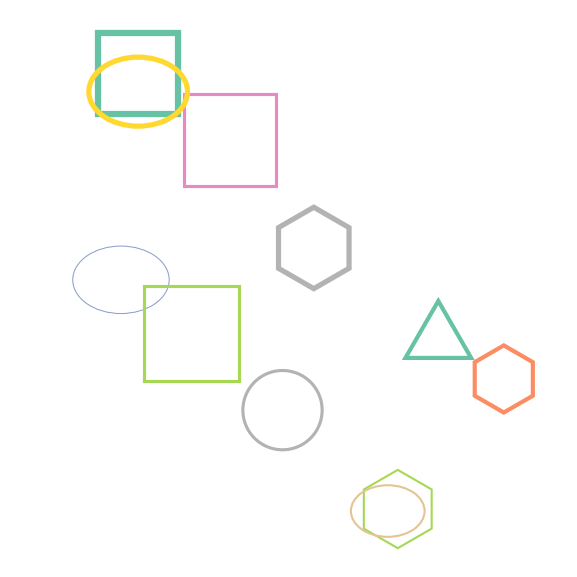[{"shape": "square", "thickness": 3, "radius": 0.35, "center": [0.239, 0.872]}, {"shape": "triangle", "thickness": 2, "radius": 0.33, "center": [0.759, 0.412]}, {"shape": "hexagon", "thickness": 2, "radius": 0.29, "center": [0.872, 0.343]}, {"shape": "oval", "thickness": 0.5, "radius": 0.42, "center": [0.209, 0.515]}, {"shape": "square", "thickness": 1.5, "radius": 0.4, "center": [0.398, 0.756]}, {"shape": "hexagon", "thickness": 1, "radius": 0.34, "center": [0.689, 0.118]}, {"shape": "square", "thickness": 1.5, "radius": 0.41, "center": [0.332, 0.421]}, {"shape": "oval", "thickness": 2.5, "radius": 0.43, "center": [0.239, 0.84]}, {"shape": "oval", "thickness": 1, "radius": 0.32, "center": [0.671, 0.114]}, {"shape": "circle", "thickness": 1.5, "radius": 0.34, "center": [0.489, 0.289]}, {"shape": "hexagon", "thickness": 2.5, "radius": 0.35, "center": [0.543, 0.57]}]